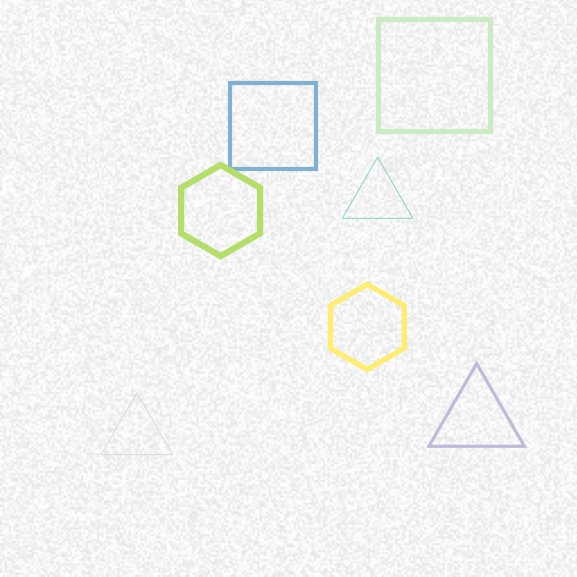[{"shape": "triangle", "thickness": 0.5, "radius": 0.35, "center": [0.654, 0.656]}, {"shape": "triangle", "thickness": 1.5, "radius": 0.48, "center": [0.825, 0.274]}, {"shape": "square", "thickness": 2, "radius": 0.37, "center": [0.472, 0.782]}, {"shape": "hexagon", "thickness": 3, "radius": 0.39, "center": [0.382, 0.634]}, {"shape": "triangle", "thickness": 0.5, "radius": 0.36, "center": [0.237, 0.248]}, {"shape": "square", "thickness": 2.5, "radius": 0.48, "center": [0.751, 0.87]}, {"shape": "hexagon", "thickness": 2.5, "radius": 0.37, "center": [0.636, 0.433]}]